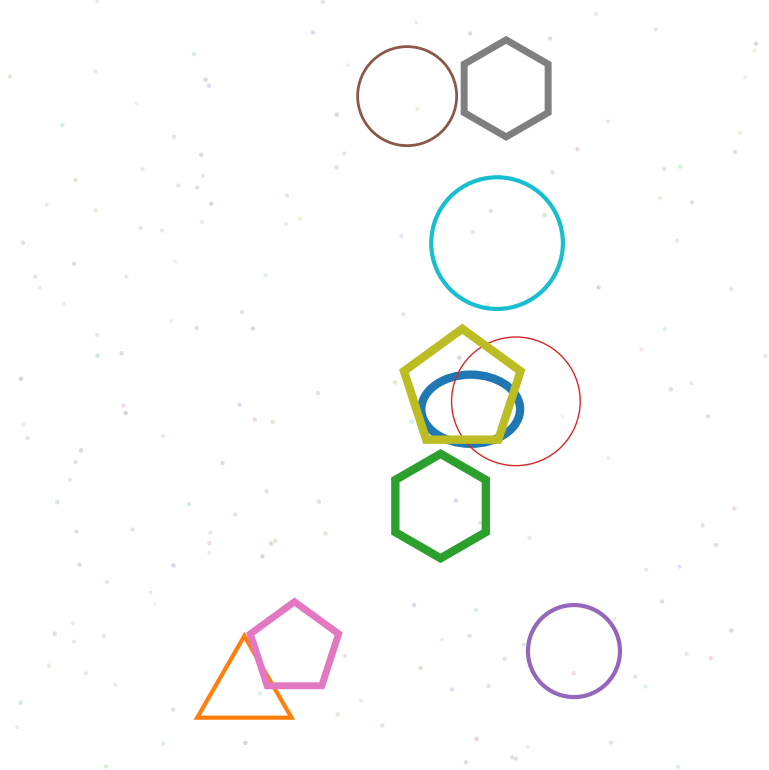[{"shape": "oval", "thickness": 3, "radius": 0.32, "center": [0.611, 0.469]}, {"shape": "triangle", "thickness": 1.5, "radius": 0.35, "center": [0.317, 0.103]}, {"shape": "hexagon", "thickness": 3, "radius": 0.34, "center": [0.572, 0.343]}, {"shape": "circle", "thickness": 0.5, "radius": 0.42, "center": [0.67, 0.479]}, {"shape": "circle", "thickness": 1.5, "radius": 0.3, "center": [0.745, 0.154]}, {"shape": "circle", "thickness": 1, "radius": 0.32, "center": [0.529, 0.875]}, {"shape": "pentagon", "thickness": 2.5, "radius": 0.3, "center": [0.382, 0.158]}, {"shape": "hexagon", "thickness": 2.5, "radius": 0.31, "center": [0.657, 0.885]}, {"shape": "pentagon", "thickness": 3, "radius": 0.4, "center": [0.6, 0.493]}, {"shape": "circle", "thickness": 1.5, "radius": 0.43, "center": [0.646, 0.684]}]